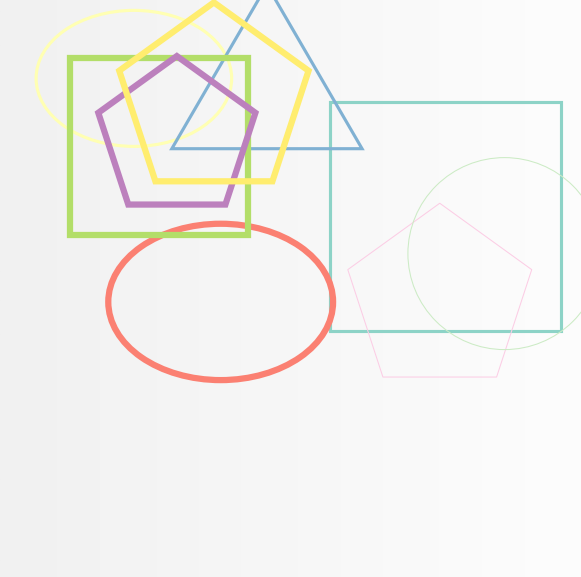[{"shape": "square", "thickness": 1.5, "radius": 0.99, "center": [0.767, 0.625]}, {"shape": "oval", "thickness": 1.5, "radius": 0.84, "center": [0.23, 0.863]}, {"shape": "oval", "thickness": 3, "radius": 0.97, "center": [0.38, 0.476]}, {"shape": "triangle", "thickness": 1.5, "radius": 0.94, "center": [0.459, 0.836]}, {"shape": "square", "thickness": 3, "radius": 0.77, "center": [0.274, 0.745]}, {"shape": "pentagon", "thickness": 0.5, "radius": 0.83, "center": [0.757, 0.481]}, {"shape": "pentagon", "thickness": 3, "radius": 0.71, "center": [0.304, 0.76]}, {"shape": "circle", "thickness": 0.5, "radius": 0.83, "center": [0.868, 0.56]}, {"shape": "pentagon", "thickness": 3, "radius": 0.86, "center": [0.368, 0.824]}]